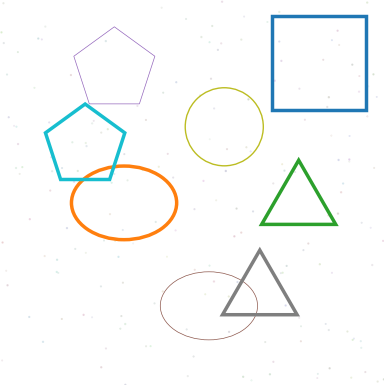[{"shape": "square", "thickness": 2.5, "radius": 0.61, "center": [0.829, 0.836]}, {"shape": "oval", "thickness": 2.5, "radius": 0.68, "center": [0.322, 0.473]}, {"shape": "triangle", "thickness": 2.5, "radius": 0.56, "center": [0.776, 0.473]}, {"shape": "pentagon", "thickness": 0.5, "radius": 0.55, "center": [0.297, 0.82]}, {"shape": "oval", "thickness": 0.5, "radius": 0.63, "center": [0.543, 0.206]}, {"shape": "triangle", "thickness": 2.5, "radius": 0.56, "center": [0.675, 0.238]}, {"shape": "circle", "thickness": 1, "radius": 0.51, "center": [0.583, 0.671]}, {"shape": "pentagon", "thickness": 2.5, "radius": 0.54, "center": [0.221, 0.621]}]